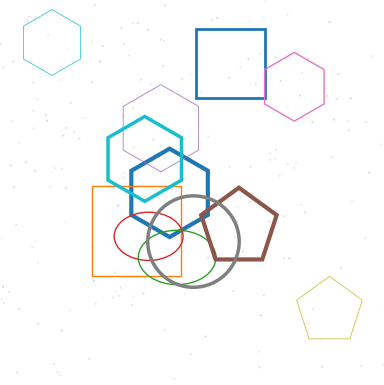[{"shape": "hexagon", "thickness": 3, "radius": 0.57, "center": [0.44, 0.499]}, {"shape": "square", "thickness": 2, "radius": 0.45, "center": [0.599, 0.835]}, {"shape": "square", "thickness": 1, "radius": 0.58, "center": [0.354, 0.399]}, {"shape": "oval", "thickness": 1, "radius": 0.5, "center": [0.46, 0.331]}, {"shape": "oval", "thickness": 1, "radius": 0.45, "center": [0.386, 0.386]}, {"shape": "hexagon", "thickness": 0.5, "radius": 0.57, "center": [0.418, 0.667]}, {"shape": "pentagon", "thickness": 3, "radius": 0.52, "center": [0.621, 0.409]}, {"shape": "hexagon", "thickness": 1, "radius": 0.45, "center": [0.765, 0.775]}, {"shape": "circle", "thickness": 2.5, "radius": 0.59, "center": [0.503, 0.373]}, {"shape": "pentagon", "thickness": 0.5, "radius": 0.45, "center": [0.856, 0.192]}, {"shape": "hexagon", "thickness": 2.5, "radius": 0.55, "center": [0.376, 0.587]}, {"shape": "hexagon", "thickness": 0.5, "radius": 0.43, "center": [0.135, 0.89]}]